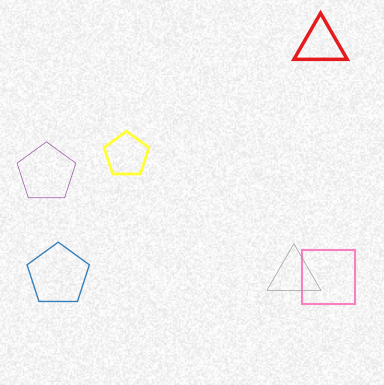[{"shape": "triangle", "thickness": 2.5, "radius": 0.4, "center": [0.833, 0.886]}, {"shape": "pentagon", "thickness": 1, "radius": 0.43, "center": [0.151, 0.286]}, {"shape": "pentagon", "thickness": 0.5, "radius": 0.4, "center": [0.121, 0.551]}, {"shape": "pentagon", "thickness": 2, "radius": 0.31, "center": [0.329, 0.598]}, {"shape": "square", "thickness": 1.5, "radius": 0.35, "center": [0.853, 0.281]}, {"shape": "triangle", "thickness": 0.5, "radius": 0.41, "center": [0.763, 0.286]}]